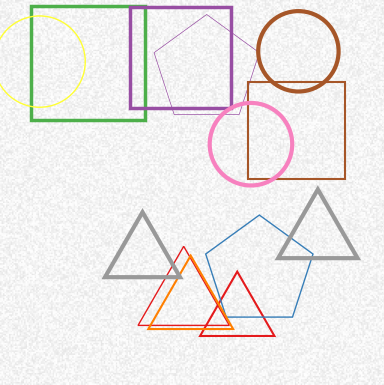[{"shape": "triangle", "thickness": 1.5, "radius": 0.56, "center": [0.616, 0.183]}, {"shape": "triangle", "thickness": 1, "radius": 0.68, "center": [0.477, 0.223]}, {"shape": "pentagon", "thickness": 1, "radius": 0.73, "center": [0.674, 0.295]}, {"shape": "square", "thickness": 2.5, "radius": 0.74, "center": [0.229, 0.836]}, {"shape": "pentagon", "thickness": 0.5, "radius": 0.72, "center": [0.537, 0.819]}, {"shape": "square", "thickness": 2.5, "radius": 0.66, "center": [0.469, 0.85]}, {"shape": "triangle", "thickness": 1.5, "radius": 0.64, "center": [0.495, 0.209]}, {"shape": "circle", "thickness": 1, "radius": 0.59, "center": [0.103, 0.84]}, {"shape": "circle", "thickness": 3, "radius": 0.52, "center": [0.775, 0.867]}, {"shape": "square", "thickness": 1.5, "radius": 0.63, "center": [0.771, 0.661]}, {"shape": "circle", "thickness": 3, "radius": 0.54, "center": [0.652, 0.625]}, {"shape": "triangle", "thickness": 3, "radius": 0.59, "center": [0.826, 0.389]}, {"shape": "triangle", "thickness": 3, "radius": 0.56, "center": [0.37, 0.336]}]